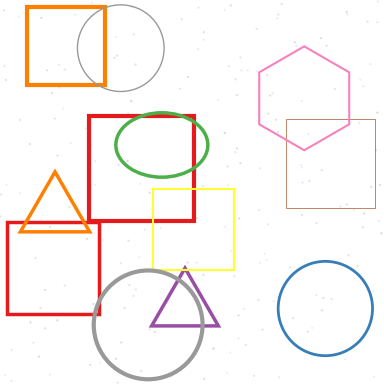[{"shape": "square", "thickness": 3, "radius": 0.68, "center": [0.368, 0.562]}, {"shape": "square", "thickness": 2.5, "radius": 0.59, "center": [0.138, 0.304]}, {"shape": "circle", "thickness": 2, "radius": 0.61, "center": [0.845, 0.199]}, {"shape": "oval", "thickness": 2.5, "radius": 0.6, "center": [0.42, 0.623]}, {"shape": "triangle", "thickness": 2.5, "radius": 0.5, "center": [0.481, 0.204]}, {"shape": "square", "thickness": 3, "radius": 0.5, "center": [0.172, 0.88]}, {"shape": "triangle", "thickness": 2.5, "radius": 0.52, "center": [0.143, 0.45]}, {"shape": "square", "thickness": 1.5, "radius": 0.53, "center": [0.502, 0.403]}, {"shape": "square", "thickness": 0.5, "radius": 0.58, "center": [0.859, 0.575]}, {"shape": "hexagon", "thickness": 1.5, "radius": 0.67, "center": [0.79, 0.745]}, {"shape": "circle", "thickness": 3, "radius": 0.71, "center": [0.385, 0.156]}, {"shape": "circle", "thickness": 1, "radius": 0.56, "center": [0.314, 0.875]}]